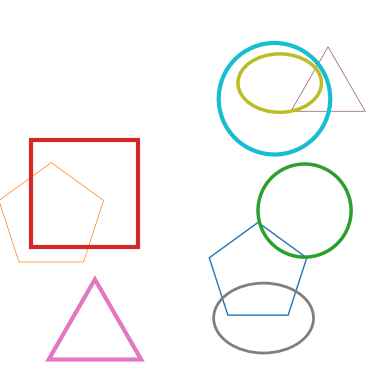[{"shape": "pentagon", "thickness": 1, "radius": 0.67, "center": [0.67, 0.289]}, {"shape": "pentagon", "thickness": 0.5, "radius": 0.71, "center": [0.133, 0.435]}, {"shape": "circle", "thickness": 2.5, "radius": 0.6, "center": [0.791, 0.453]}, {"shape": "square", "thickness": 3, "radius": 0.69, "center": [0.219, 0.498]}, {"shape": "triangle", "thickness": 0.5, "radius": 0.56, "center": [0.852, 0.767]}, {"shape": "triangle", "thickness": 3, "radius": 0.69, "center": [0.247, 0.136]}, {"shape": "oval", "thickness": 2, "radius": 0.65, "center": [0.685, 0.174]}, {"shape": "oval", "thickness": 2.5, "radius": 0.54, "center": [0.726, 0.784]}, {"shape": "circle", "thickness": 3, "radius": 0.72, "center": [0.713, 0.744]}]